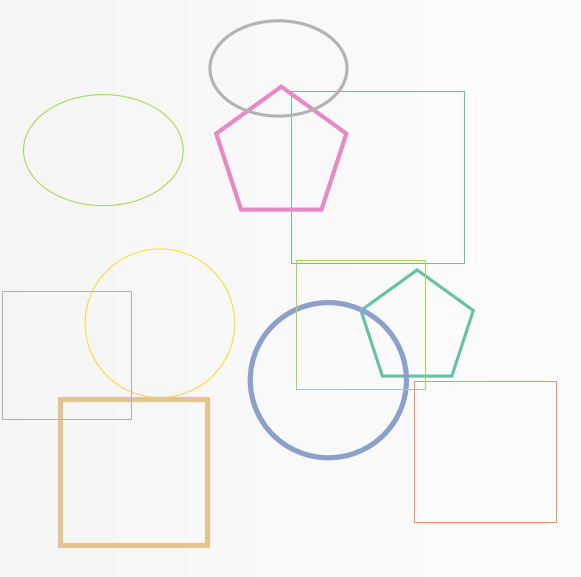[{"shape": "pentagon", "thickness": 1.5, "radius": 0.51, "center": [0.718, 0.43]}, {"shape": "square", "thickness": 0.5, "radius": 0.74, "center": [0.649, 0.693]}, {"shape": "square", "thickness": 0.5, "radius": 0.61, "center": [0.834, 0.217]}, {"shape": "circle", "thickness": 2.5, "radius": 0.67, "center": [0.565, 0.341]}, {"shape": "pentagon", "thickness": 2, "radius": 0.59, "center": [0.484, 0.731]}, {"shape": "oval", "thickness": 0.5, "radius": 0.69, "center": [0.178, 0.739]}, {"shape": "square", "thickness": 0.5, "radius": 0.56, "center": [0.62, 0.438]}, {"shape": "circle", "thickness": 0.5, "radius": 0.64, "center": [0.275, 0.439]}, {"shape": "square", "thickness": 2.5, "radius": 0.63, "center": [0.23, 0.182]}, {"shape": "square", "thickness": 0.5, "radius": 0.55, "center": [0.114, 0.384]}, {"shape": "oval", "thickness": 1.5, "radius": 0.59, "center": [0.479, 0.881]}]